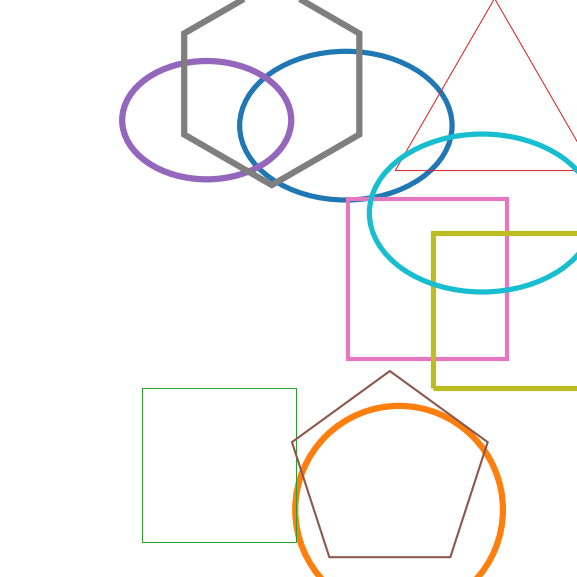[{"shape": "oval", "thickness": 2.5, "radius": 0.92, "center": [0.599, 0.782]}, {"shape": "circle", "thickness": 3, "radius": 0.9, "center": [0.691, 0.116]}, {"shape": "square", "thickness": 0.5, "radius": 0.67, "center": [0.38, 0.194]}, {"shape": "triangle", "thickness": 0.5, "radius": 0.99, "center": [0.856, 0.803]}, {"shape": "oval", "thickness": 3, "radius": 0.73, "center": [0.358, 0.791]}, {"shape": "pentagon", "thickness": 1, "radius": 0.89, "center": [0.675, 0.178]}, {"shape": "square", "thickness": 2, "radius": 0.69, "center": [0.74, 0.516]}, {"shape": "hexagon", "thickness": 3, "radius": 0.88, "center": [0.471, 0.854]}, {"shape": "square", "thickness": 2.5, "radius": 0.67, "center": [0.884, 0.461]}, {"shape": "oval", "thickness": 2.5, "radius": 0.98, "center": [0.835, 0.63]}]